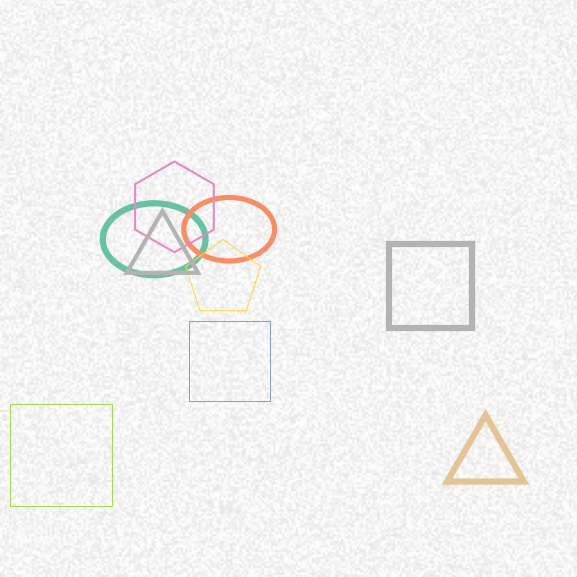[{"shape": "oval", "thickness": 3, "radius": 0.44, "center": [0.267, 0.585]}, {"shape": "oval", "thickness": 2.5, "radius": 0.39, "center": [0.397, 0.602]}, {"shape": "square", "thickness": 0.5, "radius": 0.35, "center": [0.398, 0.374]}, {"shape": "hexagon", "thickness": 1, "radius": 0.39, "center": [0.302, 0.641]}, {"shape": "square", "thickness": 0.5, "radius": 0.44, "center": [0.105, 0.211]}, {"shape": "pentagon", "thickness": 0.5, "radius": 0.34, "center": [0.386, 0.516]}, {"shape": "triangle", "thickness": 3, "radius": 0.38, "center": [0.841, 0.204]}, {"shape": "square", "thickness": 3, "radius": 0.36, "center": [0.745, 0.504]}, {"shape": "triangle", "thickness": 2, "radius": 0.36, "center": [0.281, 0.562]}]